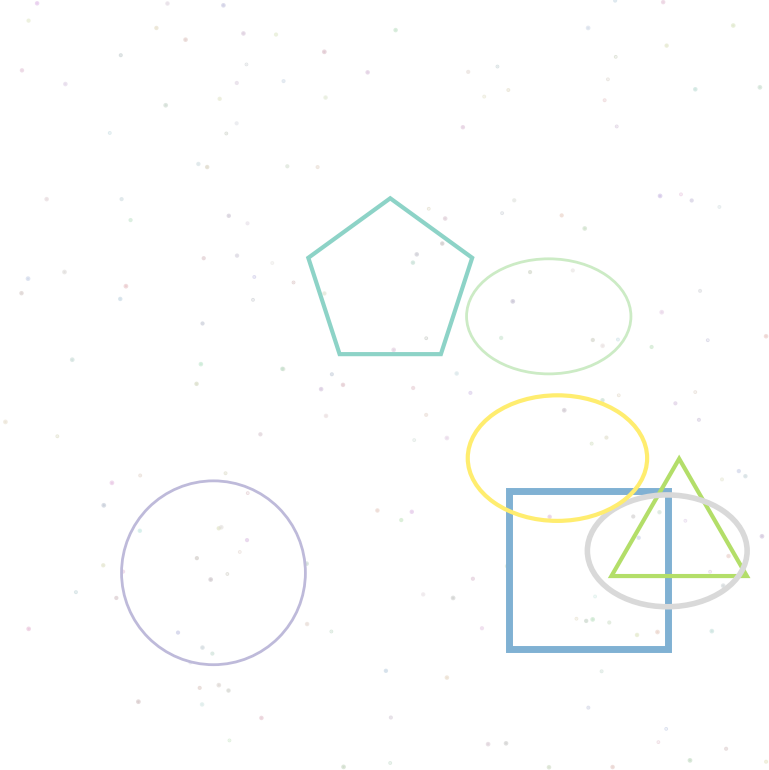[{"shape": "pentagon", "thickness": 1.5, "radius": 0.56, "center": [0.507, 0.631]}, {"shape": "circle", "thickness": 1, "radius": 0.6, "center": [0.277, 0.256]}, {"shape": "square", "thickness": 2.5, "radius": 0.52, "center": [0.765, 0.26]}, {"shape": "triangle", "thickness": 1.5, "radius": 0.51, "center": [0.882, 0.303]}, {"shape": "oval", "thickness": 2, "radius": 0.52, "center": [0.867, 0.285]}, {"shape": "oval", "thickness": 1, "radius": 0.53, "center": [0.713, 0.589]}, {"shape": "oval", "thickness": 1.5, "radius": 0.58, "center": [0.724, 0.405]}]